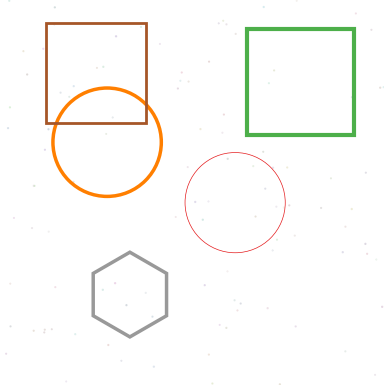[{"shape": "circle", "thickness": 0.5, "radius": 0.65, "center": [0.611, 0.474]}, {"shape": "square", "thickness": 3, "radius": 0.69, "center": [0.78, 0.787]}, {"shape": "circle", "thickness": 2.5, "radius": 0.7, "center": [0.278, 0.631]}, {"shape": "square", "thickness": 2, "radius": 0.65, "center": [0.25, 0.81]}, {"shape": "hexagon", "thickness": 2.5, "radius": 0.55, "center": [0.337, 0.235]}]